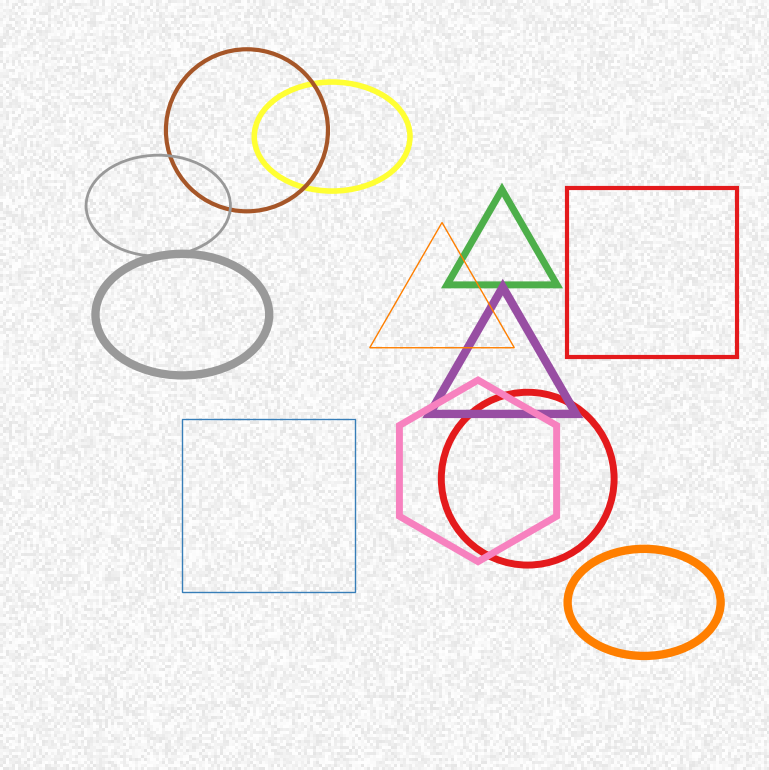[{"shape": "square", "thickness": 1.5, "radius": 0.55, "center": [0.847, 0.646]}, {"shape": "circle", "thickness": 2.5, "radius": 0.56, "center": [0.685, 0.378]}, {"shape": "square", "thickness": 0.5, "radius": 0.56, "center": [0.349, 0.344]}, {"shape": "triangle", "thickness": 2.5, "radius": 0.41, "center": [0.652, 0.671]}, {"shape": "triangle", "thickness": 3, "radius": 0.55, "center": [0.653, 0.517]}, {"shape": "oval", "thickness": 3, "radius": 0.5, "center": [0.837, 0.218]}, {"shape": "triangle", "thickness": 0.5, "radius": 0.54, "center": [0.574, 0.603]}, {"shape": "oval", "thickness": 2, "radius": 0.51, "center": [0.431, 0.823]}, {"shape": "circle", "thickness": 1.5, "radius": 0.53, "center": [0.321, 0.831]}, {"shape": "hexagon", "thickness": 2.5, "radius": 0.59, "center": [0.621, 0.388]}, {"shape": "oval", "thickness": 3, "radius": 0.56, "center": [0.237, 0.591]}, {"shape": "oval", "thickness": 1, "radius": 0.47, "center": [0.206, 0.733]}]